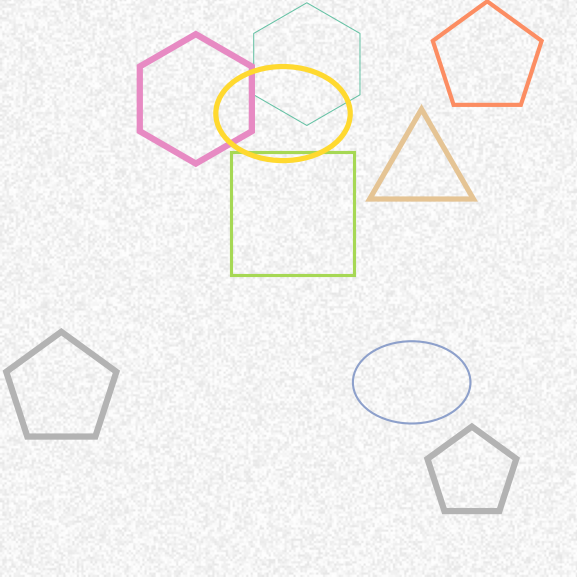[{"shape": "hexagon", "thickness": 0.5, "radius": 0.53, "center": [0.531, 0.888]}, {"shape": "pentagon", "thickness": 2, "radius": 0.5, "center": [0.844, 0.898]}, {"shape": "oval", "thickness": 1, "radius": 0.51, "center": [0.713, 0.337]}, {"shape": "hexagon", "thickness": 3, "radius": 0.56, "center": [0.339, 0.828]}, {"shape": "square", "thickness": 1.5, "radius": 0.53, "center": [0.506, 0.629]}, {"shape": "oval", "thickness": 2.5, "radius": 0.58, "center": [0.49, 0.802]}, {"shape": "triangle", "thickness": 2.5, "radius": 0.52, "center": [0.73, 0.706]}, {"shape": "pentagon", "thickness": 3, "radius": 0.4, "center": [0.817, 0.18]}, {"shape": "pentagon", "thickness": 3, "radius": 0.5, "center": [0.106, 0.324]}]